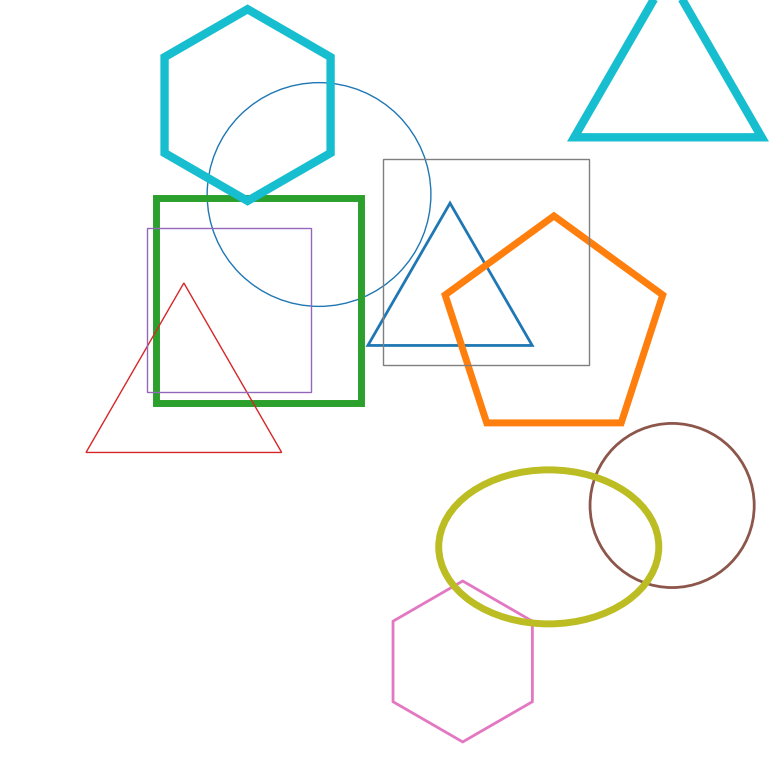[{"shape": "triangle", "thickness": 1, "radius": 0.62, "center": [0.584, 0.613]}, {"shape": "circle", "thickness": 0.5, "radius": 0.73, "center": [0.414, 0.747]}, {"shape": "pentagon", "thickness": 2.5, "radius": 0.74, "center": [0.719, 0.571]}, {"shape": "square", "thickness": 2.5, "radius": 0.67, "center": [0.335, 0.61]}, {"shape": "triangle", "thickness": 0.5, "radius": 0.73, "center": [0.239, 0.486]}, {"shape": "square", "thickness": 0.5, "radius": 0.53, "center": [0.297, 0.597]}, {"shape": "circle", "thickness": 1, "radius": 0.53, "center": [0.873, 0.344]}, {"shape": "hexagon", "thickness": 1, "radius": 0.52, "center": [0.601, 0.141]}, {"shape": "square", "thickness": 0.5, "radius": 0.67, "center": [0.631, 0.66]}, {"shape": "oval", "thickness": 2.5, "radius": 0.71, "center": [0.713, 0.29]}, {"shape": "hexagon", "thickness": 3, "radius": 0.62, "center": [0.322, 0.864]}, {"shape": "triangle", "thickness": 3, "radius": 0.7, "center": [0.868, 0.892]}]